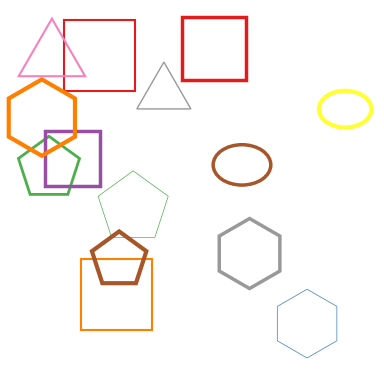[{"shape": "square", "thickness": 2.5, "radius": 0.41, "center": [0.556, 0.874]}, {"shape": "square", "thickness": 1.5, "radius": 0.46, "center": [0.258, 0.857]}, {"shape": "hexagon", "thickness": 0.5, "radius": 0.45, "center": [0.798, 0.159]}, {"shape": "pentagon", "thickness": 0.5, "radius": 0.48, "center": [0.346, 0.461]}, {"shape": "pentagon", "thickness": 2, "radius": 0.42, "center": [0.127, 0.563]}, {"shape": "square", "thickness": 2.5, "radius": 0.36, "center": [0.189, 0.588]}, {"shape": "hexagon", "thickness": 3, "radius": 0.5, "center": [0.109, 0.695]}, {"shape": "square", "thickness": 1.5, "radius": 0.46, "center": [0.303, 0.235]}, {"shape": "oval", "thickness": 3, "radius": 0.34, "center": [0.897, 0.716]}, {"shape": "oval", "thickness": 2.5, "radius": 0.37, "center": [0.629, 0.572]}, {"shape": "pentagon", "thickness": 3, "radius": 0.37, "center": [0.309, 0.325]}, {"shape": "triangle", "thickness": 1.5, "radius": 0.5, "center": [0.135, 0.852]}, {"shape": "triangle", "thickness": 1, "radius": 0.41, "center": [0.426, 0.758]}, {"shape": "hexagon", "thickness": 2.5, "radius": 0.45, "center": [0.648, 0.341]}]